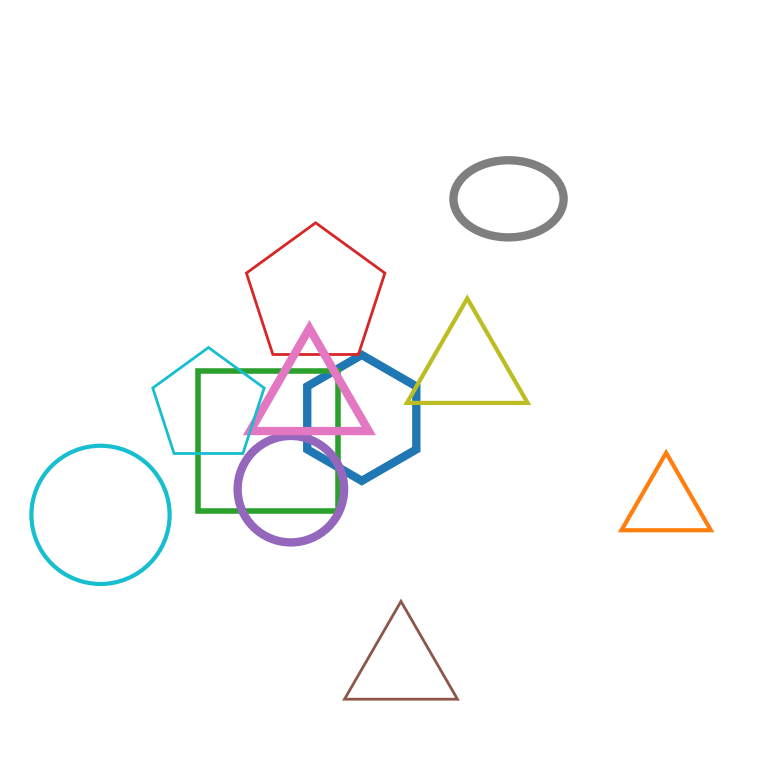[{"shape": "hexagon", "thickness": 3, "radius": 0.41, "center": [0.47, 0.457]}, {"shape": "triangle", "thickness": 1.5, "radius": 0.34, "center": [0.865, 0.345]}, {"shape": "square", "thickness": 2, "radius": 0.45, "center": [0.348, 0.427]}, {"shape": "pentagon", "thickness": 1, "radius": 0.47, "center": [0.41, 0.616]}, {"shape": "circle", "thickness": 3, "radius": 0.35, "center": [0.378, 0.365]}, {"shape": "triangle", "thickness": 1, "radius": 0.42, "center": [0.521, 0.134]}, {"shape": "triangle", "thickness": 3, "radius": 0.44, "center": [0.402, 0.485]}, {"shape": "oval", "thickness": 3, "radius": 0.36, "center": [0.66, 0.742]}, {"shape": "triangle", "thickness": 1.5, "radius": 0.45, "center": [0.607, 0.522]}, {"shape": "circle", "thickness": 1.5, "radius": 0.45, "center": [0.131, 0.331]}, {"shape": "pentagon", "thickness": 1, "radius": 0.38, "center": [0.271, 0.473]}]